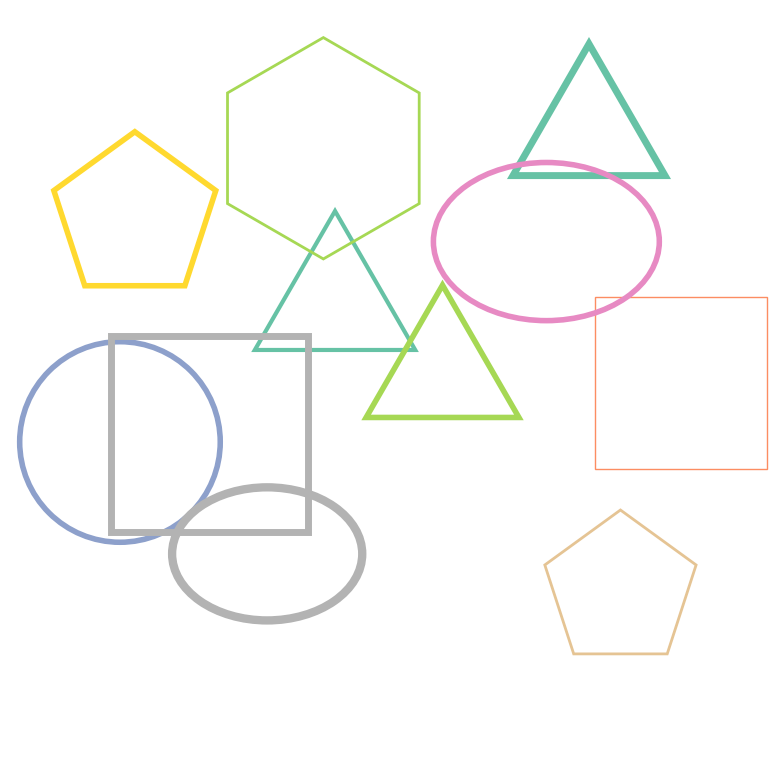[{"shape": "triangle", "thickness": 1.5, "radius": 0.6, "center": [0.435, 0.606]}, {"shape": "triangle", "thickness": 2.5, "radius": 0.57, "center": [0.765, 0.829]}, {"shape": "square", "thickness": 0.5, "radius": 0.56, "center": [0.884, 0.503]}, {"shape": "circle", "thickness": 2, "radius": 0.65, "center": [0.156, 0.426]}, {"shape": "oval", "thickness": 2, "radius": 0.73, "center": [0.71, 0.686]}, {"shape": "hexagon", "thickness": 1, "radius": 0.72, "center": [0.42, 0.807]}, {"shape": "triangle", "thickness": 2, "radius": 0.57, "center": [0.575, 0.515]}, {"shape": "pentagon", "thickness": 2, "radius": 0.55, "center": [0.175, 0.718]}, {"shape": "pentagon", "thickness": 1, "radius": 0.52, "center": [0.806, 0.234]}, {"shape": "oval", "thickness": 3, "radius": 0.62, "center": [0.347, 0.281]}, {"shape": "square", "thickness": 2.5, "radius": 0.64, "center": [0.272, 0.436]}]